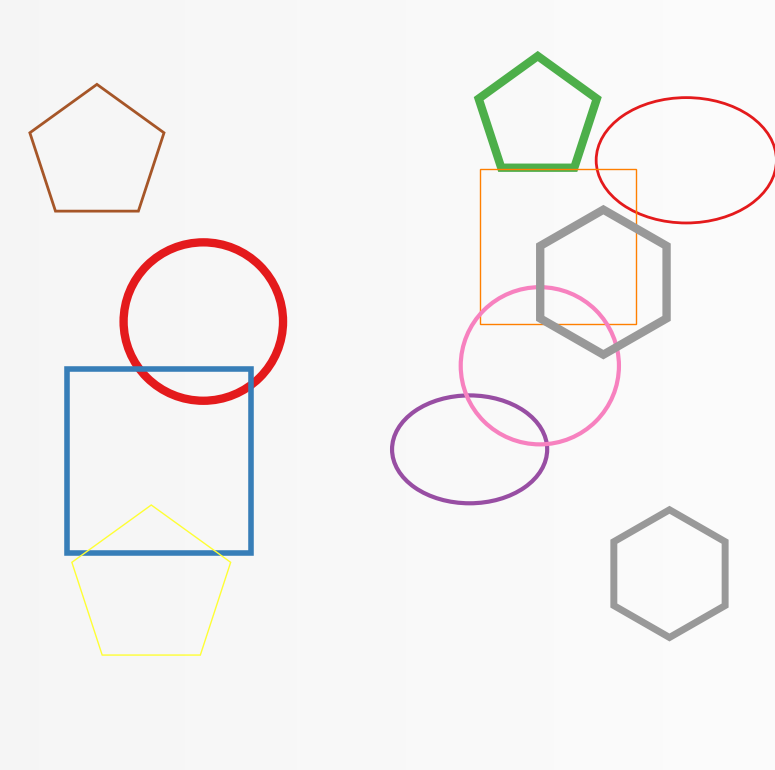[{"shape": "oval", "thickness": 1, "radius": 0.58, "center": [0.886, 0.792]}, {"shape": "circle", "thickness": 3, "radius": 0.51, "center": [0.262, 0.582]}, {"shape": "square", "thickness": 2, "radius": 0.6, "center": [0.205, 0.401]}, {"shape": "pentagon", "thickness": 3, "radius": 0.4, "center": [0.694, 0.847]}, {"shape": "oval", "thickness": 1.5, "radius": 0.5, "center": [0.606, 0.416]}, {"shape": "square", "thickness": 0.5, "radius": 0.5, "center": [0.72, 0.68]}, {"shape": "pentagon", "thickness": 0.5, "radius": 0.54, "center": [0.195, 0.236]}, {"shape": "pentagon", "thickness": 1, "radius": 0.46, "center": [0.125, 0.799]}, {"shape": "circle", "thickness": 1.5, "radius": 0.51, "center": [0.697, 0.525]}, {"shape": "hexagon", "thickness": 2.5, "radius": 0.41, "center": [0.864, 0.255]}, {"shape": "hexagon", "thickness": 3, "radius": 0.47, "center": [0.779, 0.634]}]